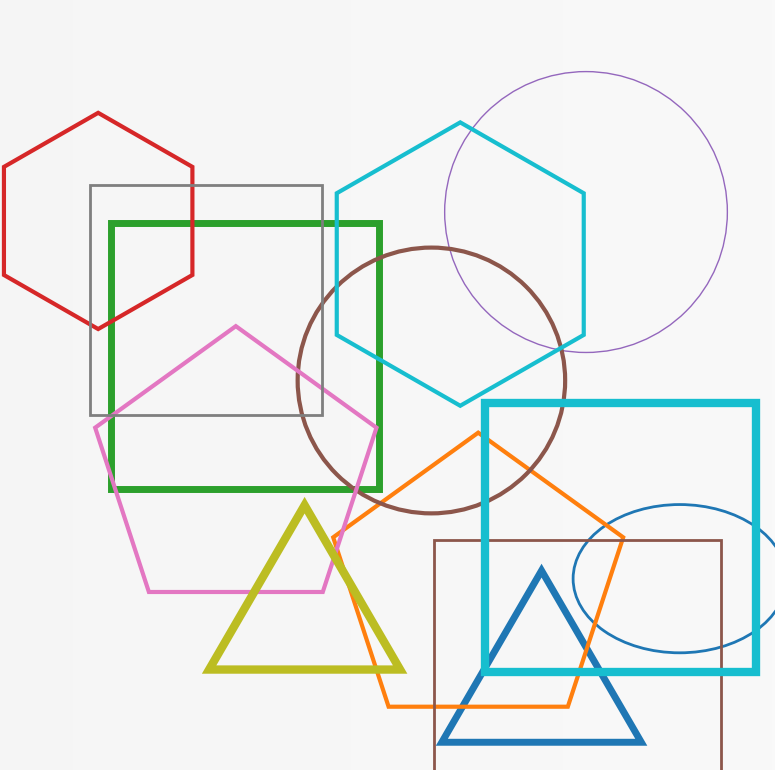[{"shape": "oval", "thickness": 1, "radius": 0.69, "center": [0.877, 0.248]}, {"shape": "triangle", "thickness": 2.5, "radius": 0.74, "center": [0.699, 0.11]}, {"shape": "pentagon", "thickness": 1.5, "radius": 0.98, "center": [0.617, 0.241]}, {"shape": "square", "thickness": 2.5, "radius": 0.86, "center": [0.316, 0.538]}, {"shape": "hexagon", "thickness": 1.5, "radius": 0.7, "center": [0.127, 0.713]}, {"shape": "circle", "thickness": 0.5, "radius": 0.91, "center": [0.756, 0.725]}, {"shape": "circle", "thickness": 1.5, "radius": 0.86, "center": [0.557, 0.506]}, {"shape": "square", "thickness": 1, "radius": 0.92, "center": [0.745, 0.114]}, {"shape": "pentagon", "thickness": 1.5, "radius": 0.95, "center": [0.304, 0.386]}, {"shape": "square", "thickness": 1, "radius": 0.75, "center": [0.266, 0.61]}, {"shape": "triangle", "thickness": 3, "radius": 0.71, "center": [0.393, 0.202]}, {"shape": "square", "thickness": 3, "radius": 0.87, "center": [0.801, 0.302]}, {"shape": "hexagon", "thickness": 1.5, "radius": 0.92, "center": [0.594, 0.657]}]